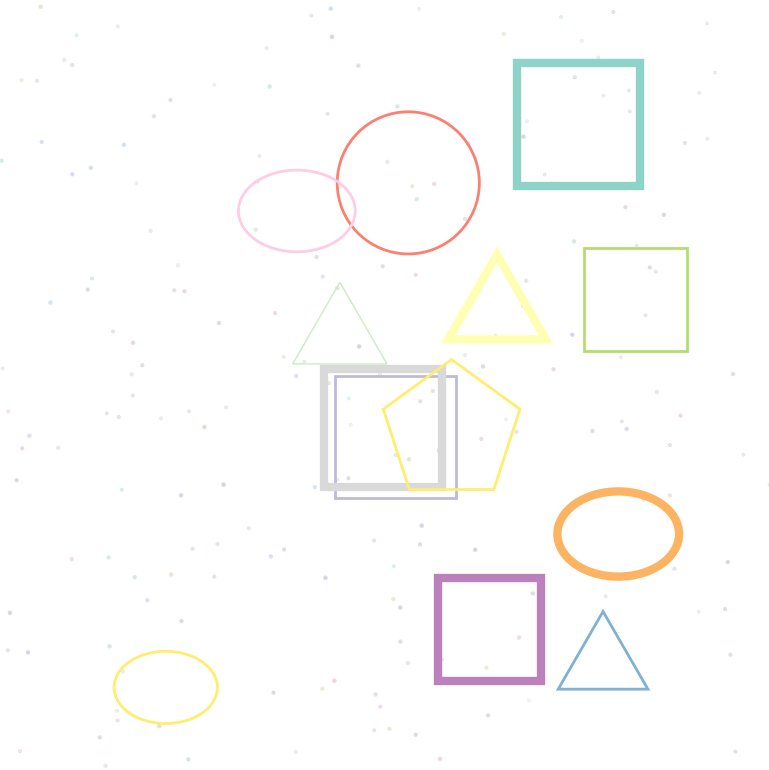[{"shape": "square", "thickness": 3, "radius": 0.4, "center": [0.751, 0.838]}, {"shape": "triangle", "thickness": 3, "radius": 0.37, "center": [0.645, 0.596]}, {"shape": "square", "thickness": 1, "radius": 0.39, "center": [0.514, 0.433]}, {"shape": "circle", "thickness": 1, "radius": 0.46, "center": [0.53, 0.763]}, {"shape": "triangle", "thickness": 1, "radius": 0.34, "center": [0.783, 0.139]}, {"shape": "oval", "thickness": 3, "radius": 0.4, "center": [0.803, 0.306]}, {"shape": "square", "thickness": 1, "radius": 0.33, "center": [0.825, 0.61]}, {"shape": "oval", "thickness": 1, "radius": 0.38, "center": [0.386, 0.726]}, {"shape": "square", "thickness": 3, "radius": 0.38, "center": [0.497, 0.444]}, {"shape": "square", "thickness": 3, "radius": 0.34, "center": [0.636, 0.182]}, {"shape": "triangle", "thickness": 0.5, "radius": 0.35, "center": [0.441, 0.563]}, {"shape": "oval", "thickness": 1, "radius": 0.34, "center": [0.215, 0.107]}, {"shape": "pentagon", "thickness": 1, "radius": 0.47, "center": [0.587, 0.44]}]